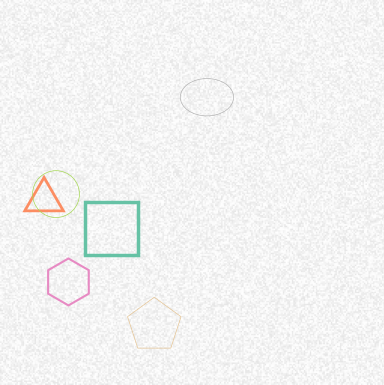[{"shape": "square", "thickness": 2.5, "radius": 0.35, "center": [0.29, 0.406]}, {"shape": "triangle", "thickness": 2, "radius": 0.29, "center": [0.114, 0.481]}, {"shape": "hexagon", "thickness": 1.5, "radius": 0.3, "center": [0.178, 0.268]}, {"shape": "circle", "thickness": 0.5, "radius": 0.3, "center": [0.145, 0.496]}, {"shape": "pentagon", "thickness": 0.5, "radius": 0.37, "center": [0.401, 0.155]}, {"shape": "oval", "thickness": 0.5, "radius": 0.35, "center": [0.538, 0.747]}]